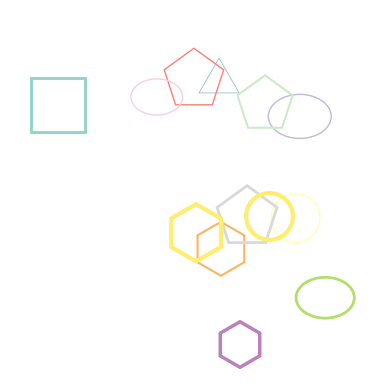[{"shape": "square", "thickness": 2, "radius": 0.35, "center": [0.151, 0.728]}, {"shape": "circle", "thickness": 1, "radius": 0.32, "center": [0.768, 0.434]}, {"shape": "oval", "thickness": 1, "radius": 0.41, "center": [0.779, 0.698]}, {"shape": "pentagon", "thickness": 1, "radius": 0.41, "center": [0.504, 0.793]}, {"shape": "triangle", "thickness": 0.5, "radius": 0.3, "center": [0.569, 0.789]}, {"shape": "hexagon", "thickness": 1.5, "radius": 0.35, "center": [0.574, 0.354]}, {"shape": "oval", "thickness": 2, "radius": 0.38, "center": [0.845, 0.227]}, {"shape": "oval", "thickness": 1, "radius": 0.34, "center": [0.407, 0.748]}, {"shape": "pentagon", "thickness": 2, "radius": 0.41, "center": [0.642, 0.436]}, {"shape": "hexagon", "thickness": 2.5, "radius": 0.3, "center": [0.623, 0.105]}, {"shape": "pentagon", "thickness": 1.5, "radius": 0.38, "center": [0.688, 0.729]}, {"shape": "hexagon", "thickness": 3, "radius": 0.37, "center": [0.509, 0.395]}, {"shape": "circle", "thickness": 3, "radius": 0.3, "center": [0.7, 0.438]}]